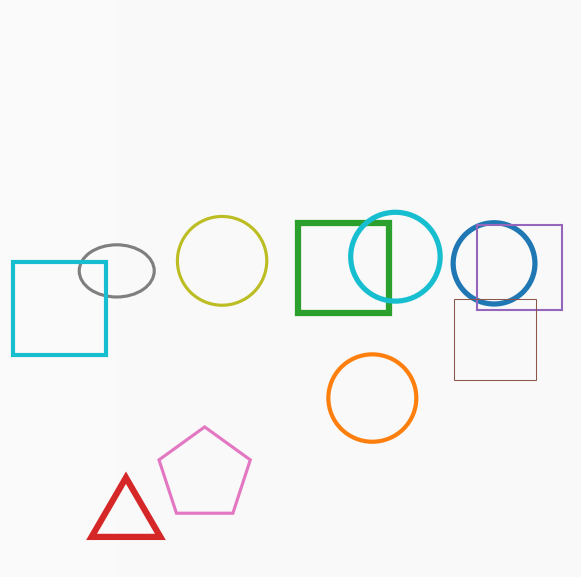[{"shape": "circle", "thickness": 2.5, "radius": 0.35, "center": [0.85, 0.543]}, {"shape": "circle", "thickness": 2, "radius": 0.38, "center": [0.641, 0.31]}, {"shape": "square", "thickness": 3, "radius": 0.39, "center": [0.59, 0.535]}, {"shape": "triangle", "thickness": 3, "radius": 0.34, "center": [0.217, 0.104]}, {"shape": "square", "thickness": 1, "radius": 0.37, "center": [0.894, 0.536]}, {"shape": "square", "thickness": 0.5, "radius": 0.35, "center": [0.852, 0.411]}, {"shape": "pentagon", "thickness": 1.5, "radius": 0.41, "center": [0.352, 0.177]}, {"shape": "oval", "thickness": 1.5, "radius": 0.32, "center": [0.201, 0.53]}, {"shape": "circle", "thickness": 1.5, "radius": 0.38, "center": [0.382, 0.547]}, {"shape": "square", "thickness": 2, "radius": 0.4, "center": [0.102, 0.465]}, {"shape": "circle", "thickness": 2.5, "radius": 0.38, "center": [0.68, 0.555]}]